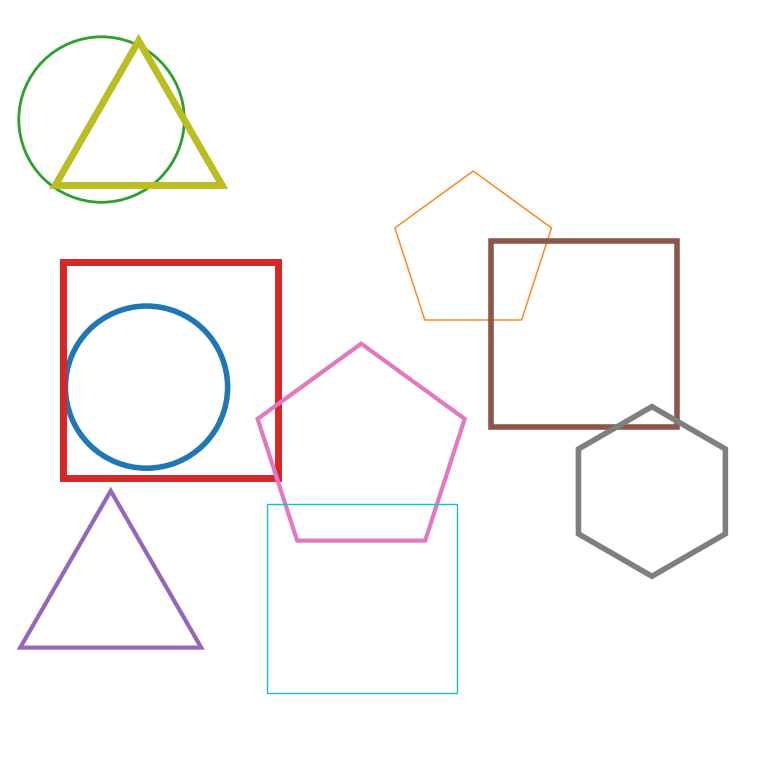[{"shape": "circle", "thickness": 2, "radius": 0.53, "center": [0.19, 0.497]}, {"shape": "pentagon", "thickness": 0.5, "radius": 0.53, "center": [0.615, 0.671]}, {"shape": "circle", "thickness": 1, "radius": 0.54, "center": [0.132, 0.845]}, {"shape": "square", "thickness": 2.5, "radius": 0.7, "center": [0.221, 0.519]}, {"shape": "triangle", "thickness": 1.5, "radius": 0.68, "center": [0.144, 0.227]}, {"shape": "square", "thickness": 2, "radius": 0.6, "center": [0.759, 0.566]}, {"shape": "pentagon", "thickness": 1.5, "radius": 0.71, "center": [0.469, 0.412]}, {"shape": "hexagon", "thickness": 2, "radius": 0.55, "center": [0.847, 0.362]}, {"shape": "triangle", "thickness": 2.5, "radius": 0.63, "center": [0.18, 0.822]}, {"shape": "square", "thickness": 0.5, "radius": 0.62, "center": [0.47, 0.223]}]